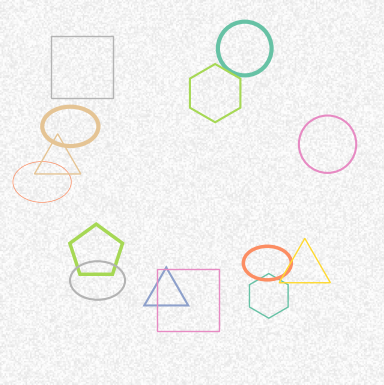[{"shape": "hexagon", "thickness": 1, "radius": 0.29, "center": [0.698, 0.232]}, {"shape": "circle", "thickness": 3, "radius": 0.35, "center": [0.636, 0.874]}, {"shape": "oval", "thickness": 0.5, "radius": 0.38, "center": [0.109, 0.527]}, {"shape": "oval", "thickness": 2.5, "radius": 0.31, "center": [0.694, 0.317]}, {"shape": "triangle", "thickness": 1.5, "radius": 0.33, "center": [0.432, 0.24]}, {"shape": "square", "thickness": 1, "radius": 0.4, "center": [0.488, 0.222]}, {"shape": "circle", "thickness": 1.5, "radius": 0.37, "center": [0.851, 0.625]}, {"shape": "hexagon", "thickness": 1.5, "radius": 0.38, "center": [0.559, 0.758]}, {"shape": "pentagon", "thickness": 2.5, "radius": 0.36, "center": [0.25, 0.346]}, {"shape": "triangle", "thickness": 1, "radius": 0.38, "center": [0.792, 0.304]}, {"shape": "oval", "thickness": 3, "radius": 0.36, "center": [0.183, 0.672]}, {"shape": "triangle", "thickness": 1, "radius": 0.35, "center": [0.15, 0.583]}, {"shape": "square", "thickness": 1, "radius": 0.41, "center": [0.213, 0.826]}, {"shape": "oval", "thickness": 1.5, "radius": 0.36, "center": [0.253, 0.271]}]